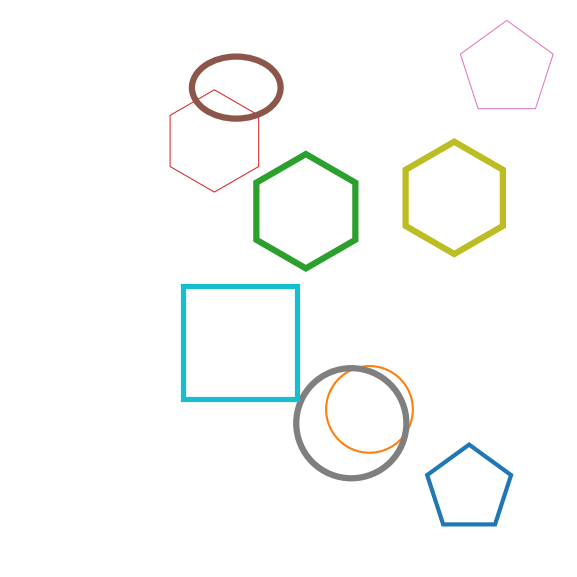[{"shape": "pentagon", "thickness": 2, "radius": 0.38, "center": [0.812, 0.153]}, {"shape": "circle", "thickness": 1, "radius": 0.38, "center": [0.64, 0.29]}, {"shape": "hexagon", "thickness": 3, "radius": 0.49, "center": [0.53, 0.633]}, {"shape": "hexagon", "thickness": 0.5, "radius": 0.44, "center": [0.371, 0.755]}, {"shape": "oval", "thickness": 3, "radius": 0.38, "center": [0.409, 0.847]}, {"shape": "pentagon", "thickness": 0.5, "radius": 0.42, "center": [0.878, 0.879]}, {"shape": "circle", "thickness": 3, "radius": 0.48, "center": [0.608, 0.266]}, {"shape": "hexagon", "thickness": 3, "radius": 0.49, "center": [0.787, 0.657]}, {"shape": "square", "thickness": 2.5, "radius": 0.49, "center": [0.416, 0.406]}]